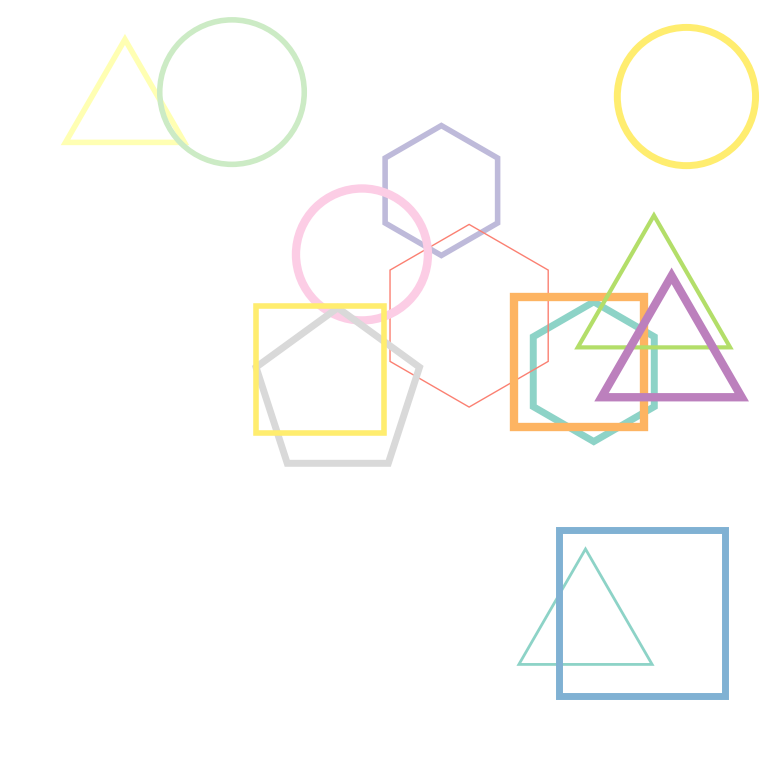[{"shape": "triangle", "thickness": 1, "radius": 0.5, "center": [0.76, 0.187]}, {"shape": "hexagon", "thickness": 2.5, "radius": 0.45, "center": [0.771, 0.517]}, {"shape": "triangle", "thickness": 2, "radius": 0.45, "center": [0.162, 0.86]}, {"shape": "hexagon", "thickness": 2, "radius": 0.42, "center": [0.573, 0.753]}, {"shape": "hexagon", "thickness": 0.5, "radius": 0.59, "center": [0.609, 0.59]}, {"shape": "square", "thickness": 2.5, "radius": 0.54, "center": [0.834, 0.204]}, {"shape": "square", "thickness": 3, "radius": 0.42, "center": [0.752, 0.529]}, {"shape": "triangle", "thickness": 1.5, "radius": 0.57, "center": [0.849, 0.606]}, {"shape": "circle", "thickness": 3, "radius": 0.43, "center": [0.47, 0.67]}, {"shape": "pentagon", "thickness": 2.5, "radius": 0.56, "center": [0.439, 0.489]}, {"shape": "triangle", "thickness": 3, "radius": 0.53, "center": [0.872, 0.537]}, {"shape": "circle", "thickness": 2, "radius": 0.47, "center": [0.301, 0.88]}, {"shape": "square", "thickness": 2, "radius": 0.41, "center": [0.416, 0.52]}, {"shape": "circle", "thickness": 2.5, "radius": 0.45, "center": [0.891, 0.875]}]